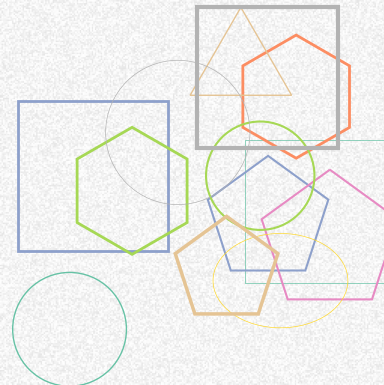[{"shape": "square", "thickness": 0.5, "radius": 0.93, "center": [0.823, 0.451]}, {"shape": "circle", "thickness": 1, "radius": 0.74, "center": [0.181, 0.145]}, {"shape": "hexagon", "thickness": 2, "radius": 0.8, "center": [0.769, 0.749]}, {"shape": "square", "thickness": 2, "radius": 0.97, "center": [0.242, 0.542]}, {"shape": "pentagon", "thickness": 1.5, "radius": 0.82, "center": [0.696, 0.431]}, {"shape": "pentagon", "thickness": 1.5, "radius": 0.93, "center": [0.857, 0.373]}, {"shape": "circle", "thickness": 1.5, "radius": 0.7, "center": [0.676, 0.544]}, {"shape": "hexagon", "thickness": 2, "radius": 0.82, "center": [0.343, 0.504]}, {"shape": "oval", "thickness": 0.5, "radius": 0.88, "center": [0.728, 0.271]}, {"shape": "triangle", "thickness": 1, "radius": 0.76, "center": [0.626, 0.829]}, {"shape": "pentagon", "thickness": 2.5, "radius": 0.7, "center": [0.588, 0.298]}, {"shape": "square", "thickness": 3, "radius": 0.92, "center": [0.694, 0.799]}, {"shape": "circle", "thickness": 0.5, "radius": 0.94, "center": [0.462, 0.656]}]